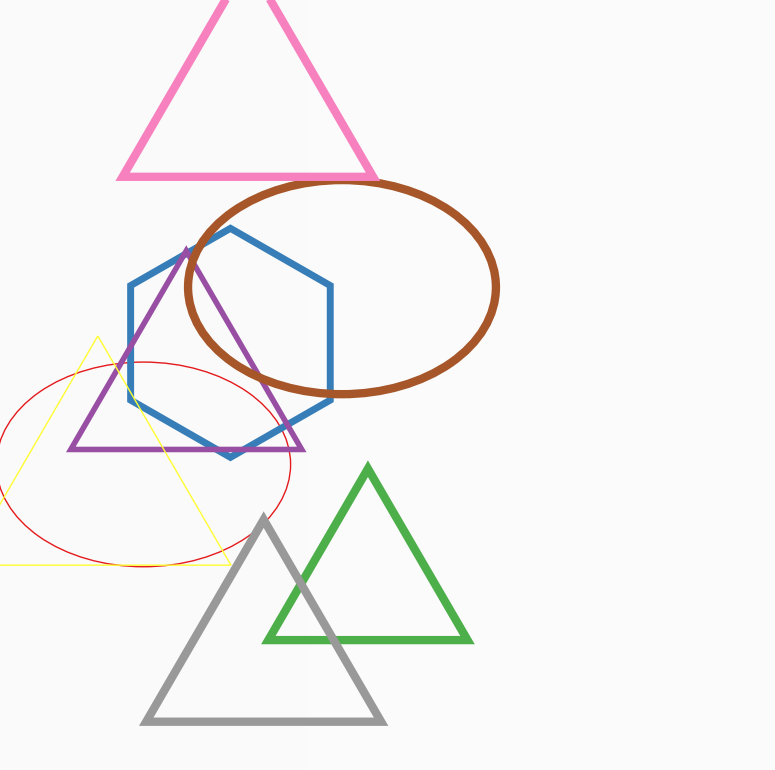[{"shape": "oval", "thickness": 0.5, "radius": 0.95, "center": [0.185, 0.397]}, {"shape": "hexagon", "thickness": 2.5, "radius": 0.74, "center": [0.297, 0.555]}, {"shape": "triangle", "thickness": 3, "radius": 0.74, "center": [0.475, 0.243]}, {"shape": "triangle", "thickness": 2, "radius": 0.86, "center": [0.24, 0.502]}, {"shape": "triangle", "thickness": 0.5, "radius": 0.99, "center": [0.126, 0.365]}, {"shape": "oval", "thickness": 3, "radius": 0.99, "center": [0.441, 0.627]}, {"shape": "triangle", "thickness": 3, "radius": 0.93, "center": [0.32, 0.864]}, {"shape": "triangle", "thickness": 3, "radius": 0.87, "center": [0.34, 0.15]}]